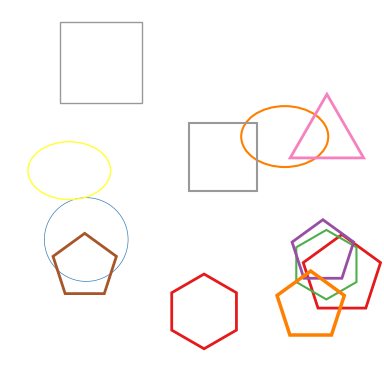[{"shape": "hexagon", "thickness": 2, "radius": 0.49, "center": [0.53, 0.191]}, {"shape": "pentagon", "thickness": 2, "radius": 0.53, "center": [0.888, 0.285]}, {"shape": "circle", "thickness": 0.5, "radius": 0.54, "center": [0.224, 0.378]}, {"shape": "hexagon", "thickness": 1.5, "radius": 0.45, "center": [0.848, 0.313]}, {"shape": "pentagon", "thickness": 2, "radius": 0.42, "center": [0.839, 0.345]}, {"shape": "pentagon", "thickness": 2.5, "radius": 0.46, "center": [0.807, 0.204]}, {"shape": "oval", "thickness": 1.5, "radius": 0.57, "center": [0.74, 0.645]}, {"shape": "oval", "thickness": 1, "radius": 0.54, "center": [0.18, 0.557]}, {"shape": "pentagon", "thickness": 2, "radius": 0.43, "center": [0.22, 0.307]}, {"shape": "triangle", "thickness": 2, "radius": 0.55, "center": [0.849, 0.645]}, {"shape": "square", "thickness": 1, "radius": 0.53, "center": [0.263, 0.838]}, {"shape": "square", "thickness": 1.5, "radius": 0.44, "center": [0.579, 0.593]}]